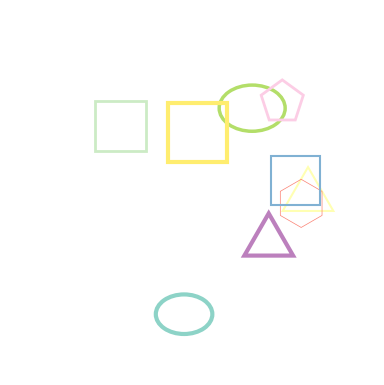[{"shape": "oval", "thickness": 3, "radius": 0.37, "center": [0.478, 0.184]}, {"shape": "triangle", "thickness": 1.5, "radius": 0.38, "center": [0.8, 0.49]}, {"shape": "hexagon", "thickness": 0.5, "radius": 0.31, "center": [0.782, 0.472]}, {"shape": "square", "thickness": 1.5, "radius": 0.32, "center": [0.767, 0.532]}, {"shape": "oval", "thickness": 2.5, "radius": 0.43, "center": [0.655, 0.719]}, {"shape": "pentagon", "thickness": 2, "radius": 0.29, "center": [0.733, 0.735]}, {"shape": "triangle", "thickness": 3, "radius": 0.37, "center": [0.698, 0.373]}, {"shape": "square", "thickness": 2, "radius": 0.33, "center": [0.313, 0.674]}, {"shape": "square", "thickness": 3, "radius": 0.38, "center": [0.514, 0.656]}]